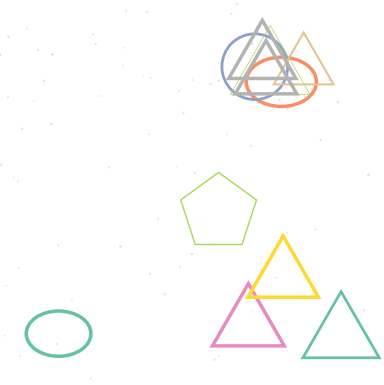[{"shape": "oval", "thickness": 2.5, "radius": 0.42, "center": [0.152, 0.133]}, {"shape": "triangle", "thickness": 2, "radius": 0.57, "center": [0.886, 0.128]}, {"shape": "oval", "thickness": 2.5, "radius": 0.46, "center": [0.731, 0.787]}, {"shape": "circle", "thickness": 2, "radius": 0.43, "center": [0.662, 0.827]}, {"shape": "triangle", "thickness": 2.5, "radius": 0.54, "center": [0.645, 0.155]}, {"shape": "triangle", "thickness": 0.5, "radius": 0.6, "center": [0.702, 0.814]}, {"shape": "pentagon", "thickness": 1, "radius": 0.52, "center": [0.568, 0.449]}, {"shape": "triangle", "thickness": 2.5, "radius": 0.53, "center": [0.735, 0.281]}, {"shape": "triangle", "thickness": 1.5, "radius": 0.45, "center": [0.789, 0.826]}, {"shape": "triangle", "thickness": 2.5, "radius": 0.5, "center": [0.681, 0.846]}, {"shape": "triangle", "thickness": 2.5, "radius": 0.46, "center": [0.691, 0.802]}]